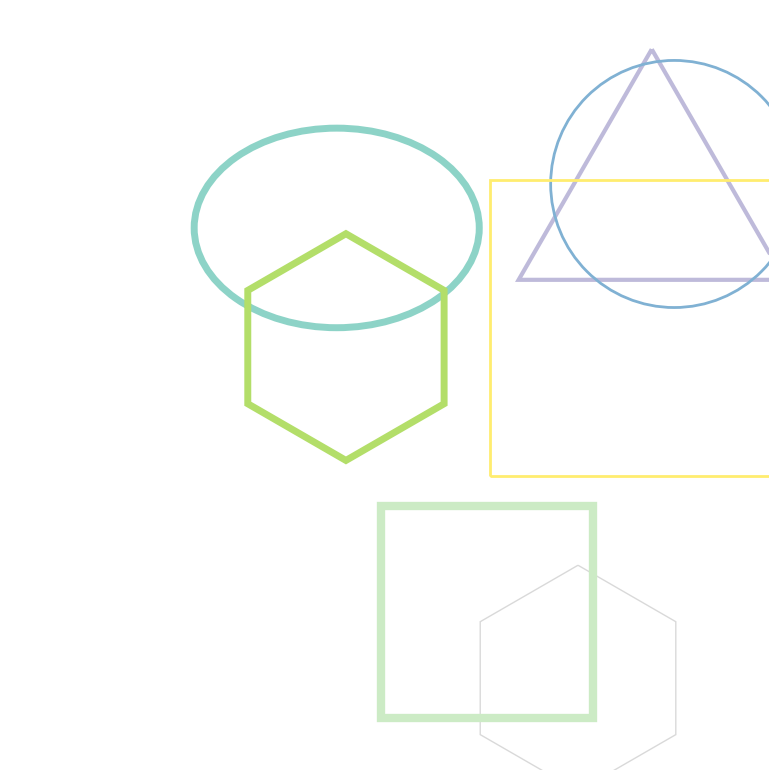[{"shape": "oval", "thickness": 2.5, "radius": 0.93, "center": [0.437, 0.704]}, {"shape": "triangle", "thickness": 1.5, "radius": 1.0, "center": [0.846, 0.736]}, {"shape": "circle", "thickness": 1, "radius": 0.8, "center": [0.876, 0.761]}, {"shape": "hexagon", "thickness": 2.5, "radius": 0.74, "center": [0.449, 0.549]}, {"shape": "hexagon", "thickness": 0.5, "radius": 0.73, "center": [0.751, 0.119]}, {"shape": "square", "thickness": 3, "radius": 0.69, "center": [0.633, 0.205]}, {"shape": "square", "thickness": 1, "radius": 0.96, "center": [0.828, 0.574]}]